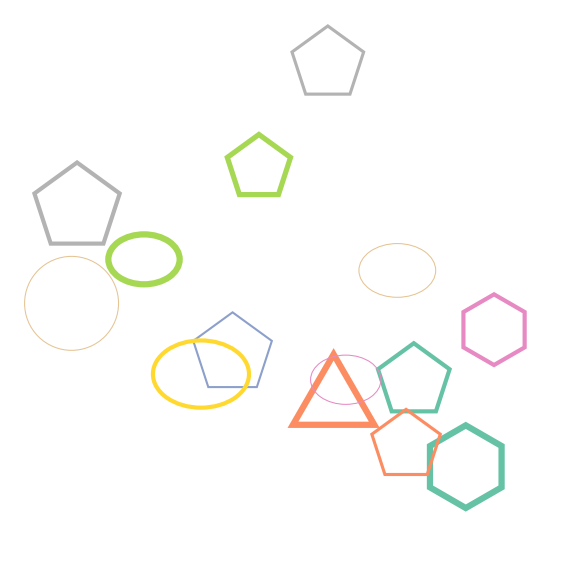[{"shape": "pentagon", "thickness": 2, "radius": 0.33, "center": [0.717, 0.34]}, {"shape": "hexagon", "thickness": 3, "radius": 0.36, "center": [0.807, 0.191]}, {"shape": "pentagon", "thickness": 1.5, "radius": 0.31, "center": [0.703, 0.228]}, {"shape": "triangle", "thickness": 3, "radius": 0.41, "center": [0.578, 0.304]}, {"shape": "pentagon", "thickness": 1, "radius": 0.36, "center": [0.403, 0.387]}, {"shape": "oval", "thickness": 0.5, "radius": 0.3, "center": [0.599, 0.342]}, {"shape": "hexagon", "thickness": 2, "radius": 0.31, "center": [0.855, 0.428]}, {"shape": "oval", "thickness": 3, "radius": 0.31, "center": [0.249, 0.55]}, {"shape": "pentagon", "thickness": 2.5, "radius": 0.29, "center": [0.448, 0.709]}, {"shape": "oval", "thickness": 2, "radius": 0.42, "center": [0.348, 0.351]}, {"shape": "oval", "thickness": 0.5, "radius": 0.33, "center": [0.688, 0.531]}, {"shape": "circle", "thickness": 0.5, "radius": 0.41, "center": [0.124, 0.474]}, {"shape": "pentagon", "thickness": 2, "radius": 0.39, "center": [0.133, 0.64]}, {"shape": "pentagon", "thickness": 1.5, "radius": 0.33, "center": [0.568, 0.889]}]